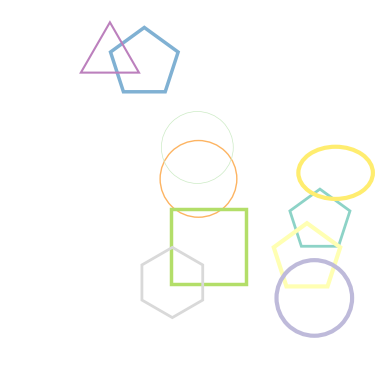[{"shape": "pentagon", "thickness": 2, "radius": 0.41, "center": [0.831, 0.427]}, {"shape": "pentagon", "thickness": 3, "radius": 0.45, "center": [0.797, 0.33]}, {"shape": "circle", "thickness": 3, "radius": 0.49, "center": [0.816, 0.226]}, {"shape": "pentagon", "thickness": 2.5, "radius": 0.46, "center": [0.375, 0.836]}, {"shape": "circle", "thickness": 1, "radius": 0.5, "center": [0.516, 0.535]}, {"shape": "square", "thickness": 2.5, "radius": 0.49, "center": [0.542, 0.36]}, {"shape": "hexagon", "thickness": 2, "radius": 0.46, "center": [0.448, 0.266]}, {"shape": "triangle", "thickness": 1.5, "radius": 0.44, "center": [0.286, 0.855]}, {"shape": "circle", "thickness": 0.5, "radius": 0.47, "center": [0.512, 0.617]}, {"shape": "oval", "thickness": 3, "radius": 0.48, "center": [0.872, 0.551]}]